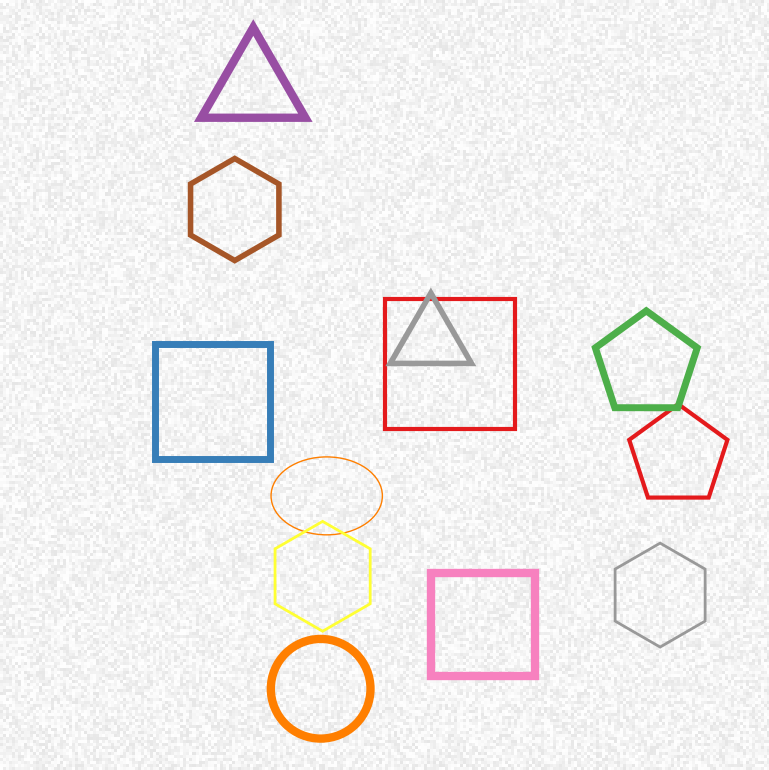[{"shape": "square", "thickness": 1.5, "radius": 0.42, "center": [0.584, 0.528]}, {"shape": "pentagon", "thickness": 1.5, "radius": 0.34, "center": [0.881, 0.408]}, {"shape": "square", "thickness": 2.5, "radius": 0.37, "center": [0.276, 0.478]}, {"shape": "pentagon", "thickness": 2.5, "radius": 0.35, "center": [0.839, 0.527]}, {"shape": "triangle", "thickness": 3, "radius": 0.39, "center": [0.329, 0.886]}, {"shape": "circle", "thickness": 3, "radius": 0.32, "center": [0.416, 0.106]}, {"shape": "oval", "thickness": 0.5, "radius": 0.36, "center": [0.424, 0.356]}, {"shape": "hexagon", "thickness": 1, "radius": 0.36, "center": [0.419, 0.252]}, {"shape": "hexagon", "thickness": 2, "radius": 0.33, "center": [0.305, 0.728]}, {"shape": "square", "thickness": 3, "radius": 0.34, "center": [0.627, 0.189]}, {"shape": "triangle", "thickness": 2, "radius": 0.3, "center": [0.56, 0.558]}, {"shape": "hexagon", "thickness": 1, "radius": 0.34, "center": [0.857, 0.227]}]